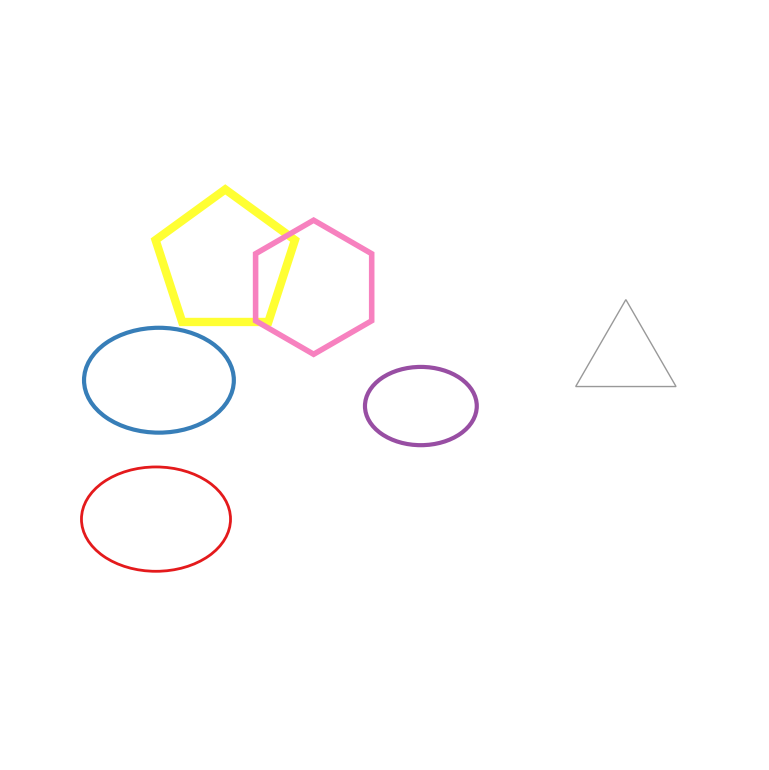[{"shape": "oval", "thickness": 1, "radius": 0.48, "center": [0.203, 0.326]}, {"shape": "oval", "thickness": 1.5, "radius": 0.49, "center": [0.206, 0.506]}, {"shape": "oval", "thickness": 1.5, "radius": 0.36, "center": [0.547, 0.473]}, {"shape": "pentagon", "thickness": 3, "radius": 0.48, "center": [0.293, 0.659]}, {"shape": "hexagon", "thickness": 2, "radius": 0.44, "center": [0.407, 0.627]}, {"shape": "triangle", "thickness": 0.5, "radius": 0.38, "center": [0.813, 0.536]}]